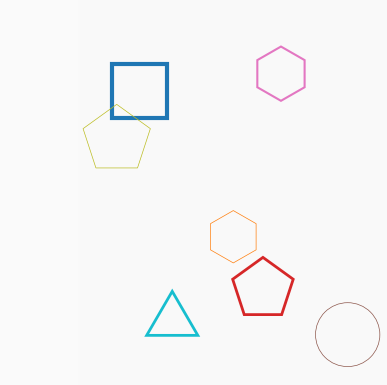[{"shape": "square", "thickness": 3, "radius": 0.35, "center": [0.359, 0.764]}, {"shape": "hexagon", "thickness": 0.5, "radius": 0.34, "center": [0.602, 0.385]}, {"shape": "pentagon", "thickness": 2, "radius": 0.41, "center": [0.679, 0.249]}, {"shape": "circle", "thickness": 0.5, "radius": 0.41, "center": [0.897, 0.131]}, {"shape": "hexagon", "thickness": 1.5, "radius": 0.35, "center": [0.725, 0.809]}, {"shape": "pentagon", "thickness": 0.5, "radius": 0.46, "center": [0.301, 0.638]}, {"shape": "triangle", "thickness": 2, "radius": 0.38, "center": [0.444, 0.167]}]